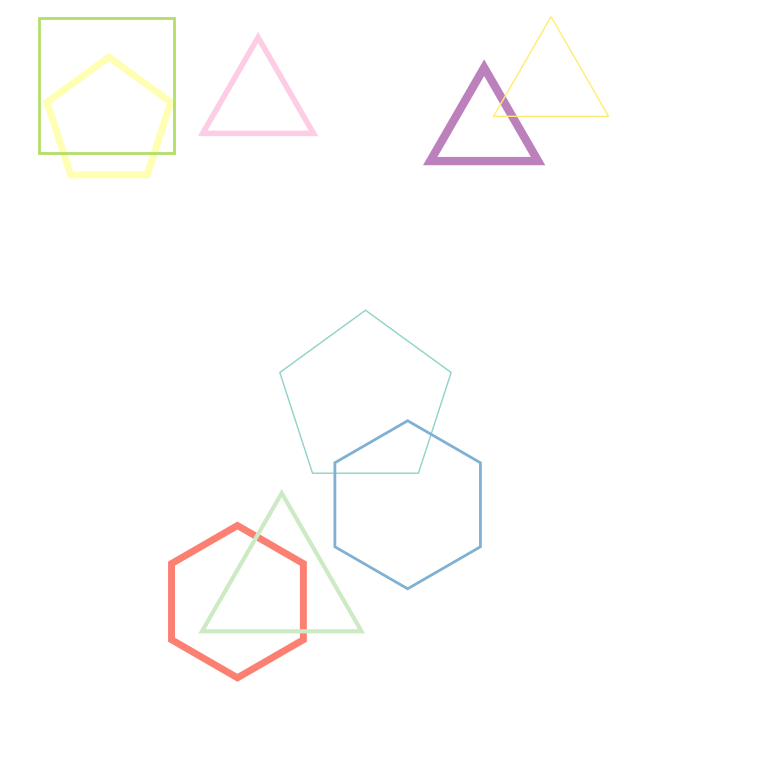[{"shape": "pentagon", "thickness": 0.5, "radius": 0.58, "center": [0.475, 0.48]}, {"shape": "pentagon", "thickness": 2.5, "radius": 0.42, "center": [0.141, 0.841]}, {"shape": "hexagon", "thickness": 2.5, "radius": 0.49, "center": [0.308, 0.219]}, {"shape": "hexagon", "thickness": 1, "radius": 0.55, "center": [0.529, 0.344]}, {"shape": "square", "thickness": 1, "radius": 0.44, "center": [0.138, 0.889]}, {"shape": "triangle", "thickness": 2, "radius": 0.42, "center": [0.335, 0.868]}, {"shape": "triangle", "thickness": 3, "radius": 0.4, "center": [0.629, 0.831]}, {"shape": "triangle", "thickness": 1.5, "radius": 0.6, "center": [0.366, 0.24]}, {"shape": "triangle", "thickness": 0.5, "radius": 0.43, "center": [0.716, 0.892]}]